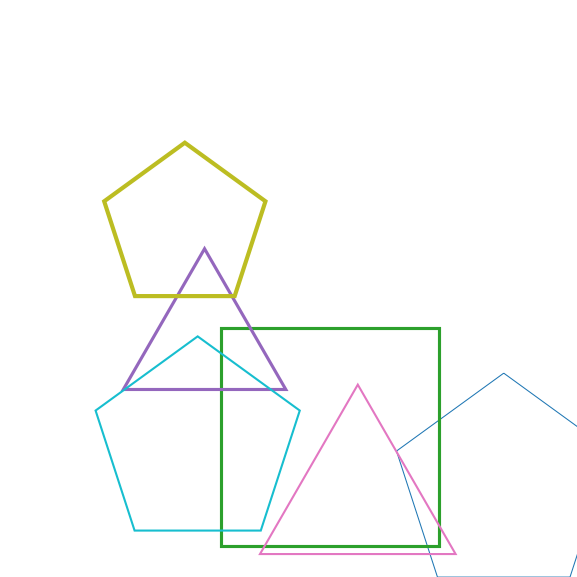[{"shape": "pentagon", "thickness": 0.5, "radius": 0.98, "center": [0.872, 0.158]}, {"shape": "square", "thickness": 1.5, "radius": 0.94, "center": [0.571, 0.242]}, {"shape": "triangle", "thickness": 1.5, "radius": 0.81, "center": [0.354, 0.406]}, {"shape": "triangle", "thickness": 1, "radius": 0.98, "center": [0.62, 0.138]}, {"shape": "pentagon", "thickness": 2, "radius": 0.73, "center": [0.32, 0.605]}, {"shape": "pentagon", "thickness": 1, "radius": 0.93, "center": [0.342, 0.231]}]